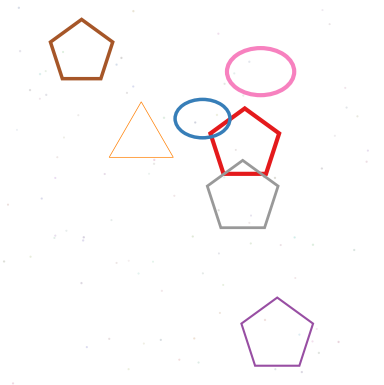[{"shape": "pentagon", "thickness": 3, "radius": 0.47, "center": [0.636, 0.624]}, {"shape": "oval", "thickness": 2.5, "radius": 0.36, "center": [0.526, 0.692]}, {"shape": "pentagon", "thickness": 1.5, "radius": 0.49, "center": [0.72, 0.129]}, {"shape": "triangle", "thickness": 0.5, "radius": 0.48, "center": [0.367, 0.639]}, {"shape": "pentagon", "thickness": 2.5, "radius": 0.43, "center": [0.212, 0.864]}, {"shape": "oval", "thickness": 3, "radius": 0.44, "center": [0.677, 0.814]}, {"shape": "pentagon", "thickness": 2, "radius": 0.48, "center": [0.63, 0.487]}]